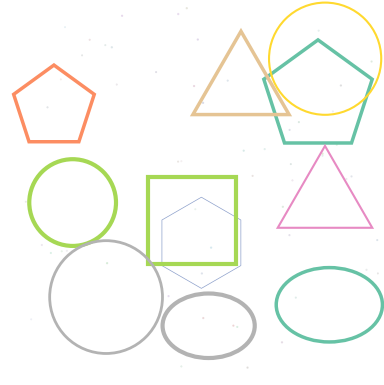[{"shape": "pentagon", "thickness": 2.5, "radius": 0.74, "center": [0.826, 0.748]}, {"shape": "oval", "thickness": 2.5, "radius": 0.69, "center": [0.855, 0.208]}, {"shape": "pentagon", "thickness": 2.5, "radius": 0.55, "center": [0.14, 0.721]}, {"shape": "hexagon", "thickness": 0.5, "radius": 0.59, "center": [0.523, 0.369]}, {"shape": "triangle", "thickness": 1.5, "radius": 0.71, "center": [0.844, 0.479]}, {"shape": "circle", "thickness": 3, "radius": 0.56, "center": [0.189, 0.474]}, {"shape": "square", "thickness": 3, "radius": 0.57, "center": [0.498, 0.428]}, {"shape": "circle", "thickness": 1.5, "radius": 0.73, "center": [0.844, 0.848]}, {"shape": "triangle", "thickness": 2.5, "radius": 0.72, "center": [0.626, 0.775]}, {"shape": "oval", "thickness": 3, "radius": 0.6, "center": [0.542, 0.154]}, {"shape": "circle", "thickness": 2, "radius": 0.73, "center": [0.276, 0.228]}]